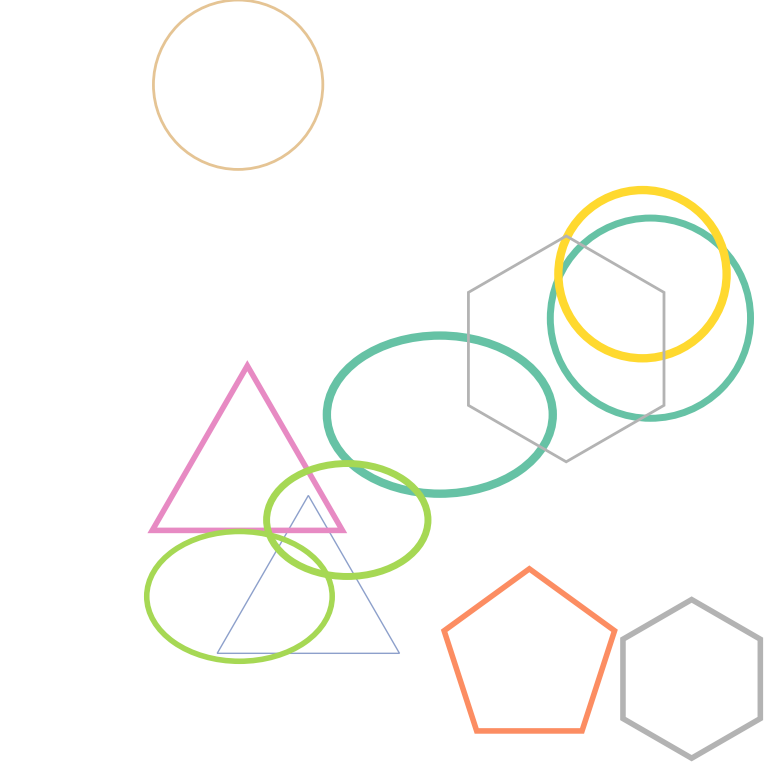[{"shape": "circle", "thickness": 2.5, "radius": 0.65, "center": [0.845, 0.587]}, {"shape": "oval", "thickness": 3, "radius": 0.73, "center": [0.571, 0.462]}, {"shape": "pentagon", "thickness": 2, "radius": 0.58, "center": [0.687, 0.145]}, {"shape": "triangle", "thickness": 0.5, "radius": 0.68, "center": [0.4, 0.22]}, {"shape": "triangle", "thickness": 2, "radius": 0.71, "center": [0.321, 0.382]}, {"shape": "oval", "thickness": 2.5, "radius": 0.52, "center": [0.451, 0.325]}, {"shape": "oval", "thickness": 2, "radius": 0.6, "center": [0.311, 0.226]}, {"shape": "circle", "thickness": 3, "radius": 0.55, "center": [0.834, 0.644]}, {"shape": "circle", "thickness": 1, "radius": 0.55, "center": [0.309, 0.89]}, {"shape": "hexagon", "thickness": 1, "radius": 0.73, "center": [0.735, 0.547]}, {"shape": "hexagon", "thickness": 2, "radius": 0.51, "center": [0.898, 0.118]}]